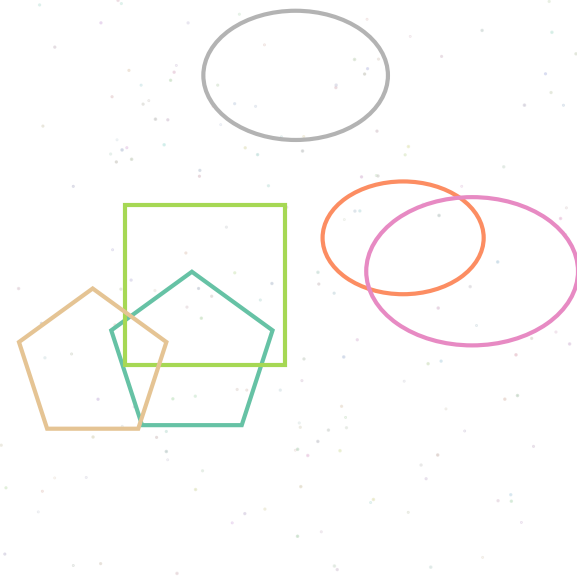[{"shape": "pentagon", "thickness": 2, "radius": 0.73, "center": [0.332, 0.382]}, {"shape": "oval", "thickness": 2, "radius": 0.7, "center": [0.698, 0.587]}, {"shape": "oval", "thickness": 2, "radius": 0.92, "center": [0.818, 0.529]}, {"shape": "square", "thickness": 2, "radius": 0.69, "center": [0.355, 0.506]}, {"shape": "pentagon", "thickness": 2, "radius": 0.67, "center": [0.16, 0.365]}, {"shape": "oval", "thickness": 2, "radius": 0.8, "center": [0.512, 0.869]}]